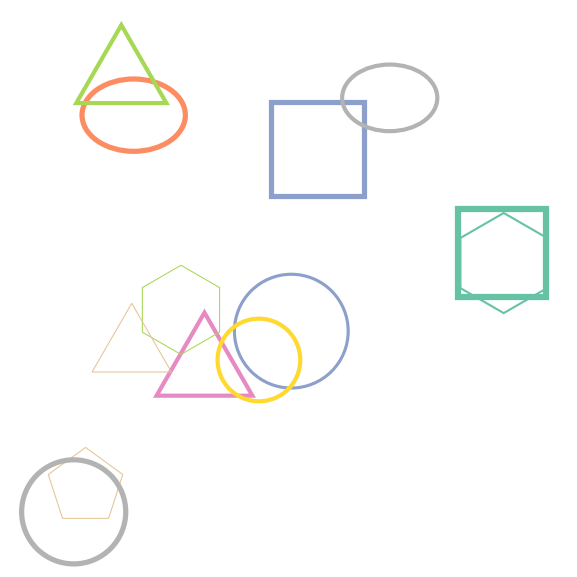[{"shape": "hexagon", "thickness": 1, "radius": 0.43, "center": [0.872, 0.544]}, {"shape": "square", "thickness": 3, "radius": 0.38, "center": [0.87, 0.561]}, {"shape": "oval", "thickness": 2.5, "radius": 0.45, "center": [0.232, 0.8]}, {"shape": "square", "thickness": 2.5, "radius": 0.41, "center": [0.55, 0.742]}, {"shape": "circle", "thickness": 1.5, "radius": 0.49, "center": [0.504, 0.426]}, {"shape": "triangle", "thickness": 2, "radius": 0.48, "center": [0.354, 0.362]}, {"shape": "triangle", "thickness": 2, "radius": 0.45, "center": [0.21, 0.866]}, {"shape": "hexagon", "thickness": 0.5, "radius": 0.39, "center": [0.313, 0.463]}, {"shape": "circle", "thickness": 2, "radius": 0.36, "center": [0.448, 0.376]}, {"shape": "pentagon", "thickness": 0.5, "radius": 0.34, "center": [0.148, 0.156]}, {"shape": "triangle", "thickness": 0.5, "radius": 0.4, "center": [0.228, 0.395]}, {"shape": "oval", "thickness": 2, "radius": 0.41, "center": [0.675, 0.83]}, {"shape": "circle", "thickness": 2.5, "radius": 0.45, "center": [0.128, 0.113]}]